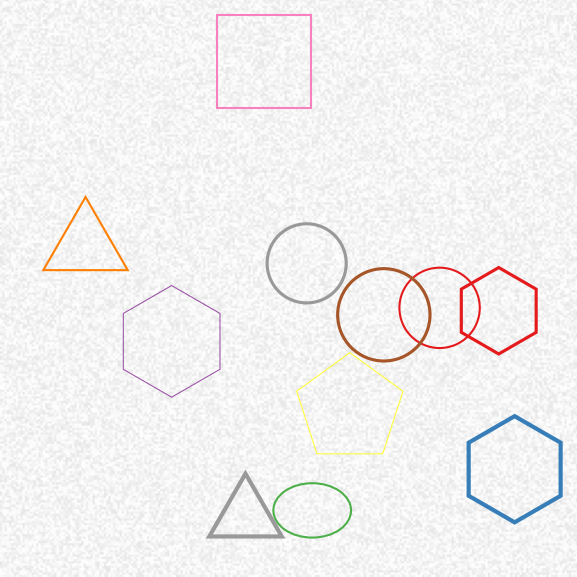[{"shape": "hexagon", "thickness": 1.5, "radius": 0.37, "center": [0.864, 0.461]}, {"shape": "circle", "thickness": 1, "radius": 0.35, "center": [0.761, 0.466]}, {"shape": "hexagon", "thickness": 2, "radius": 0.46, "center": [0.891, 0.187]}, {"shape": "oval", "thickness": 1, "radius": 0.34, "center": [0.541, 0.115]}, {"shape": "hexagon", "thickness": 0.5, "radius": 0.48, "center": [0.297, 0.408]}, {"shape": "triangle", "thickness": 1, "radius": 0.42, "center": [0.148, 0.574]}, {"shape": "pentagon", "thickness": 0.5, "radius": 0.48, "center": [0.606, 0.292]}, {"shape": "circle", "thickness": 1.5, "radius": 0.4, "center": [0.665, 0.454]}, {"shape": "square", "thickness": 1, "radius": 0.4, "center": [0.457, 0.893]}, {"shape": "triangle", "thickness": 2, "radius": 0.36, "center": [0.425, 0.106]}, {"shape": "circle", "thickness": 1.5, "radius": 0.34, "center": [0.531, 0.543]}]